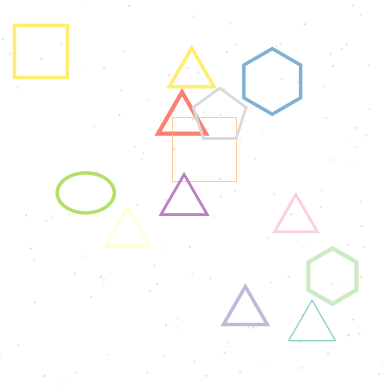[{"shape": "triangle", "thickness": 1, "radius": 0.35, "center": [0.811, 0.15]}, {"shape": "triangle", "thickness": 1, "radius": 0.34, "center": [0.331, 0.394]}, {"shape": "triangle", "thickness": 2.5, "radius": 0.33, "center": [0.637, 0.19]}, {"shape": "triangle", "thickness": 3, "radius": 0.36, "center": [0.473, 0.689]}, {"shape": "hexagon", "thickness": 2.5, "radius": 0.43, "center": [0.707, 0.788]}, {"shape": "square", "thickness": 0.5, "radius": 0.42, "center": [0.531, 0.612]}, {"shape": "oval", "thickness": 2.5, "radius": 0.37, "center": [0.223, 0.499]}, {"shape": "triangle", "thickness": 2, "radius": 0.32, "center": [0.769, 0.43]}, {"shape": "pentagon", "thickness": 2, "radius": 0.36, "center": [0.571, 0.699]}, {"shape": "triangle", "thickness": 2, "radius": 0.35, "center": [0.478, 0.477]}, {"shape": "hexagon", "thickness": 3, "radius": 0.36, "center": [0.863, 0.283]}, {"shape": "triangle", "thickness": 2.5, "radius": 0.33, "center": [0.498, 0.808]}, {"shape": "square", "thickness": 2.5, "radius": 0.34, "center": [0.105, 0.868]}]